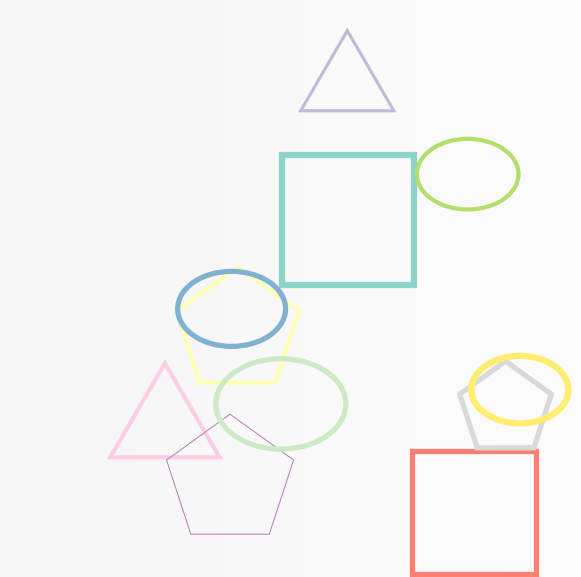[{"shape": "square", "thickness": 3, "radius": 0.56, "center": [0.599, 0.618]}, {"shape": "pentagon", "thickness": 2, "radius": 0.55, "center": [0.409, 0.426]}, {"shape": "triangle", "thickness": 1.5, "radius": 0.46, "center": [0.597, 0.854]}, {"shape": "square", "thickness": 2.5, "radius": 0.53, "center": [0.815, 0.112]}, {"shape": "oval", "thickness": 2.5, "radius": 0.46, "center": [0.398, 0.464]}, {"shape": "oval", "thickness": 2, "radius": 0.44, "center": [0.805, 0.698]}, {"shape": "triangle", "thickness": 2, "radius": 0.54, "center": [0.284, 0.262]}, {"shape": "pentagon", "thickness": 2.5, "radius": 0.41, "center": [0.87, 0.291]}, {"shape": "pentagon", "thickness": 0.5, "radius": 0.57, "center": [0.396, 0.167]}, {"shape": "oval", "thickness": 2.5, "radius": 0.56, "center": [0.483, 0.3]}, {"shape": "oval", "thickness": 3, "radius": 0.42, "center": [0.894, 0.324]}]